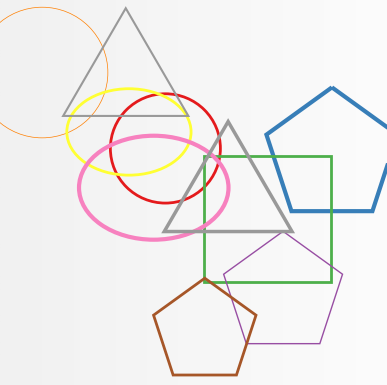[{"shape": "circle", "thickness": 2, "radius": 0.71, "center": [0.427, 0.614]}, {"shape": "pentagon", "thickness": 3, "radius": 0.89, "center": [0.857, 0.595]}, {"shape": "square", "thickness": 2, "radius": 0.82, "center": [0.69, 0.432]}, {"shape": "pentagon", "thickness": 1, "radius": 0.81, "center": [0.731, 0.238]}, {"shape": "circle", "thickness": 0.5, "radius": 0.85, "center": [0.109, 0.812]}, {"shape": "oval", "thickness": 2, "radius": 0.8, "center": [0.333, 0.657]}, {"shape": "pentagon", "thickness": 2, "radius": 0.69, "center": [0.528, 0.138]}, {"shape": "oval", "thickness": 3, "radius": 0.96, "center": [0.397, 0.512]}, {"shape": "triangle", "thickness": 2.5, "radius": 0.95, "center": [0.589, 0.494]}, {"shape": "triangle", "thickness": 1.5, "radius": 0.93, "center": [0.324, 0.792]}]